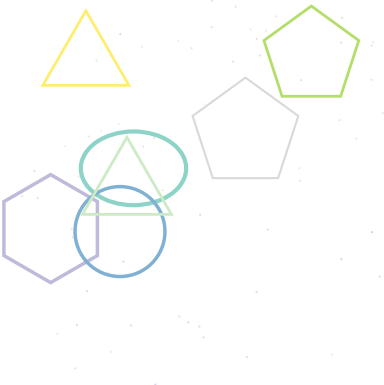[{"shape": "oval", "thickness": 3, "radius": 0.68, "center": [0.347, 0.563]}, {"shape": "hexagon", "thickness": 2.5, "radius": 0.7, "center": [0.132, 0.406]}, {"shape": "circle", "thickness": 2.5, "radius": 0.58, "center": [0.312, 0.399]}, {"shape": "pentagon", "thickness": 2, "radius": 0.65, "center": [0.809, 0.855]}, {"shape": "pentagon", "thickness": 1.5, "radius": 0.72, "center": [0.638, 0.654]}, {"shape": "triangle", "thickness": 2, "radius": 0.67, "center": [0.33, 0.51]}, {"shape": "triangle", "thickness": 2, "radius": 0.65, "center": [0.223, 0.843]}]